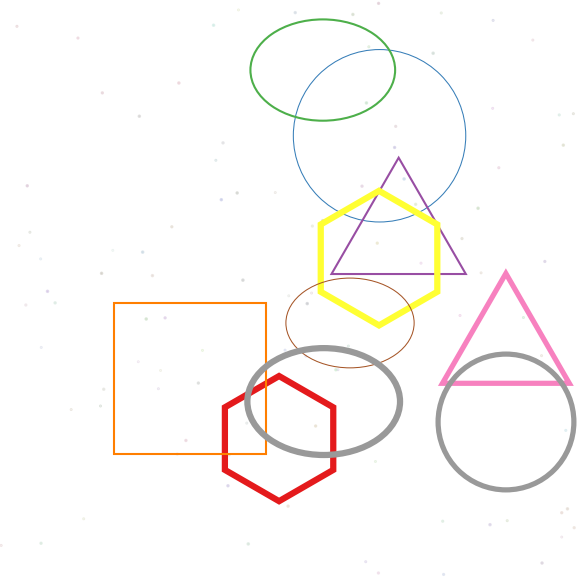[{"shape": "hexagon", "thickness": 3, "radius": 0.54, "center": [0.483, 0.24]}, {"shape": "circle", "thickness": 0.5, "radius": 0.75, "center": [0.657, 0.764]}, {"shape": "oval", "thickness": 1, "radius": 0.63, "center": [0.559, 0.878]}, {"shape": "triangle", "thickness": 1, "radius": 0.67, "center": [0.69, 0.592]}, {"shape": "square", "thickness": 1, "radius": 0.66, "center": [0.329, 0.344]}, {"shape": "hexagon", "thickness": 3, "radius": 0.58, "center": [0.656, 0.552]}, {"shape": "oval", "thickness": 0.5, "radius": 0.56, "center": [0.606, 0.44]}, {"shape": "triangle", "thickness": 2.5, "radius": 0.63, "center": [0.876, 0.399]}, {"shape": "circle", "thickness": 2.5, "radius": 0.59, "center": [0.876, 0.268]}, {"shape": "oval", "thickness": 3, "radius": 0.66, "center": [0.561, 0.304]}]